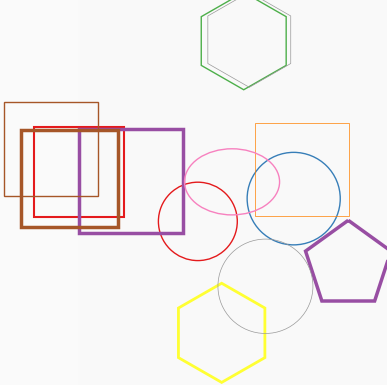[{"shape": "circle", "thickness": 1, "radius": 0.51, "center": [0.511, 0.425]}, {"shape": "square", "thickness": 1.5, "radius": 0.58, "center": [0.205, 0.553]}, {"shape": "circle", "thickness": 1, "radius": 0.6, "center": [0.758, 0.484]}, {"shape": "hexagon", "thickness": 1, "radius": 0.63, "center": [0.629, 0.893]}, {"shape": "square", "thickness": 2.5, "radius": 0.67, "center": [0.338, 0.53]}, {"shape": "pentagon", "thickness": 2.5, "radius": 0.58, "center": [0.899, 0.312]}, {"shape": "square", "thickness": 0.5, "radius": 0.6, "center": [0.78, 0.561]}, {"shape": "hexagon", "thickness": 2, "radius": 0.64, "center": [0.572, 0.135]}, {"shape": "square", "thickness": 2.5, "radius": 0.63, "center": [0.178, 0.536]}, {"shape": "square", "thickness": 1, "radius": 0.61, "center": [0.131, 0.614]}, {"shape": "oval", "thickness": 1, "radius": 0.61, "center": [0.599, 0.528]}, {"shape": "circle", "thickness": 0.5, "radius": 0.61, "center": [0.685, 0.256]}, {"shape": "hexagon", "thickness": 0.5, "radius": 0.62, "center": [0.643, 0.897]}]